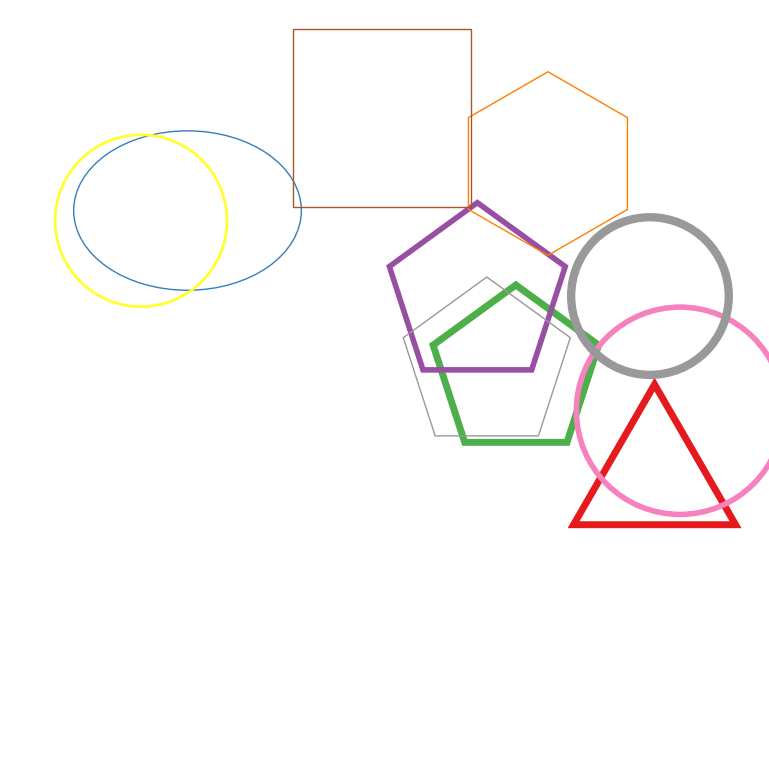[{"shape": "triangle", "thickness": 2.5, "radius": 0.61, "center": [0.85, 0.379]}, {"shape": "oval", "thickness": 0.5, "radius": 0.74, "center": [0.244, 0.727]}, {"shape": "pentagon", "thickness": 2.5, "radius": 0.56, "center": [0.67, 0.517]}, {"shape": "pentagon", "thickness": 2, "radius": 0.6, "center": [0.62, 0.617]}, {"shape": "hexagon", "thickness": 0.5, "radius": 0.6, "center": [0.712, 0.788]}, {"shape": "circle", "thickness": 1, "radius": 0.56, "center": [0.183, 0.713]}, {"shape": "square", "thickness": 0.5, "radius": 0.58, "center": [0.496, 0.846]}, {"shape": "circle", "thickness": 2, "radius": 0.67, "center": [0.883, 0.467]}, {"shape": "circle", "thickness": 3, "radius": 0.51, "center": [0.844, 0.616]}, {"shape": "pentagon", "thickness": 0.5, "radius": 0.57, "center": [0.632, 0.526]}]